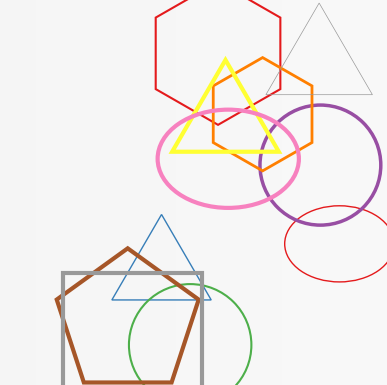[{"shape": "oval", "thickness": 1, "radius": 0.71, "center": [0.876, 0.367]}, {"shape": "hexagon", "thickness": 1.5, "radius": 0.93, "center": [0.563, 0.861]}, {"shape": "triangle", "thickness": 1, "radius": 0.74, "center": [0.417, 0.295]}, {"shape": "circle", "thickness": 1.5, "radius": 0.79, "center": [0.491, 0.104]}, {"shape": "circle", "thickness": 2.5, "radius": 0.78, "center": [0.827, 0.571]}, {"shape": "hexagon", "thickness": 2, "radius": 0.74, "center": [0.678, 0.703]}, {"shape": "triangle", "thickness": 3, "radius": 0.79, "center": [0.582, 0.685]}, {"shape": "pentagon", "thickness": 3, "radius": 0.96, "center": [0.33, 0.162]}, {"shape": "oval", "thickness": 3, "radius": 0.91, "center": [0.589, 0.588]}, {"shape": "triangle", "thickness": 0.5, "radius": 0.79, "center": [0.824, 0.833]}, {"shape": "square", "thickness": 3, "radius": 0.9, "center": [0.342, 0.11]}]